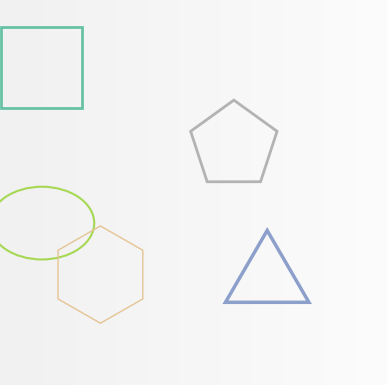[{"shape": "square", "thickness": 2, "radius": 0.52, "center": [0.106, 0.825]}, {"shape": "triangle", "thickness": 2.5, "radius": 0.62, "center": [0.69, 0.277]}, {"shape": "oval", "thickness": 1.5, "radius": 0.67, "center": [0.108, 0.421]}, {"shape": "hexagon", "thickness": 1, "radius": 0.63, "center": [0.259, 0.287]}, {"shape": "pentagon", "thickness": 2, "radius": 0.59, "center": [0.603, 0.623]}]